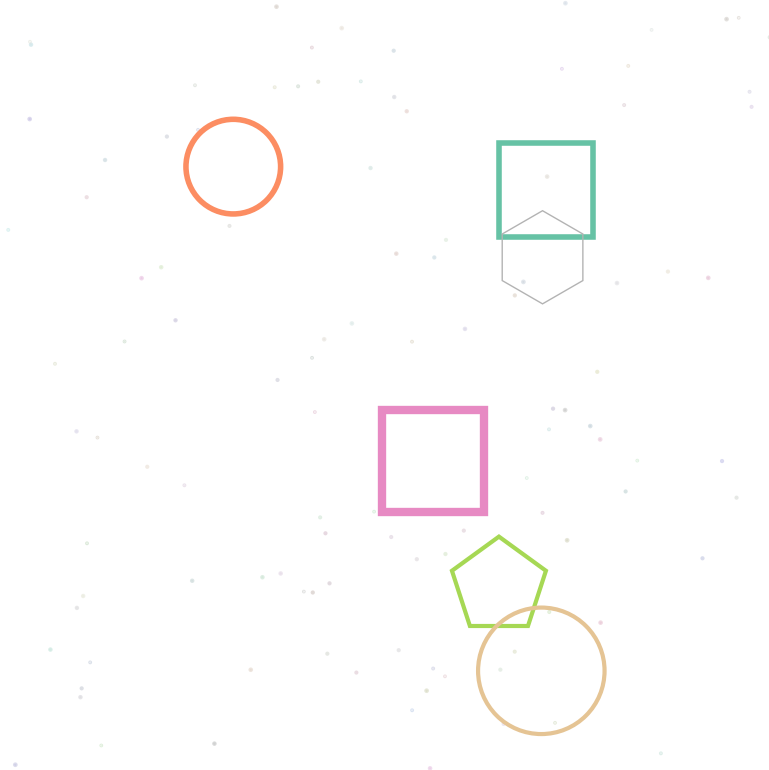[{"shape": "square", "thickness": 2, "radius": 0.3, "center": [0.709, 0.753]}, {"shape": "circle", "thickness": 2, "radius": 0.31, "center": [0.303, 0.784]}, {"shape": "square", "thickness": 3, "radius": 0.33, "center": [0.563, 0.401]}, {"shape": "pentagon", "thickness": 1.5, "radius": 0.32, "center": [0.648, 0.239]}, {"shape": "circle", "thickness": 1.5, "radius": 0.41, "center": [0.703, 0.129]}, {"shape": "hexagon", "thickness": 0.5, "radius": 0.3, "center": [0.705, 0.666]}]